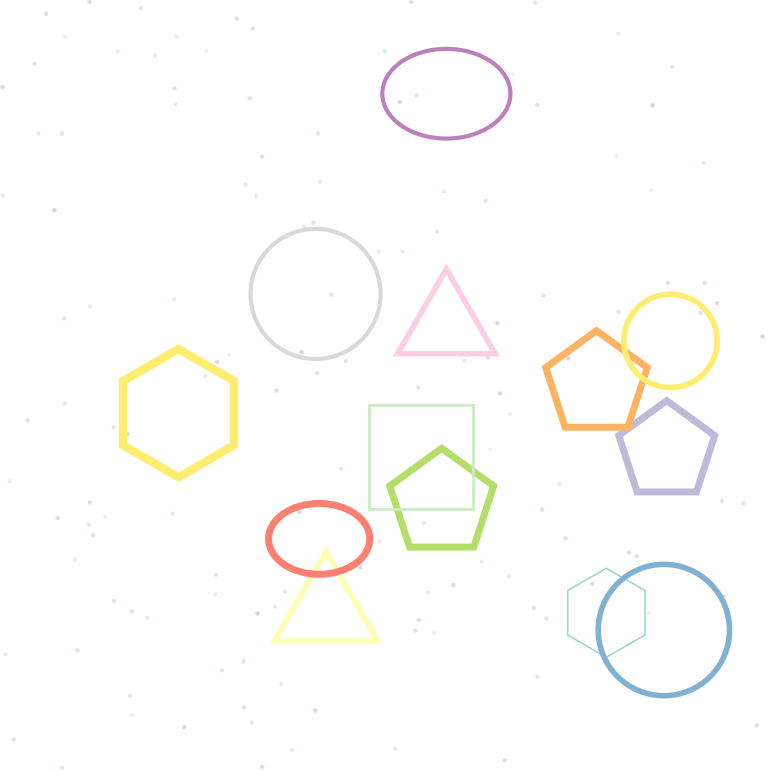[{"shape": "hexagon", "thickness": 0.5, "radius": 0.29, "center": [0.787, 0.204]}, {"shape": "triangle", "thickness": 2, "radius": 0.39, "center": [0.423, 0.206]}, {"shape": "pentagon", "thickness": 2.5, "radius": 0.33, "center": [0.866, 0.414]}, {"shape": "oval", "thickness": 2.5, "radius": 0.33, "center": [0.414, 0.3]}, {"shape": "circle", "thickness": 2, "radius": 0.43, "center": [0.862, 0.182]}, {"shape": "pentagon", "thickness": 2.5, "radius": 0.35, "center": [0.775, 0.501]}, {"shape": "pentagon", "thickness": 2.5, "radius": 0.35, "center": [0.574, 0.347]}, {"shape": "triangle", "thickness": 2, "radius": 0.37, "center": [0.58, 0.577]}, {"shape": "circle", "thickness": 1.5, "radius": 0.42, "center": [0.41, 0.618]}, {"shape": "oval", "thickness": 1.5, "radius": 0.42, "center": [0.58, 0.878]}, {"shape": "square", "thickness": 1, "radius": 0.34, "center": [0.546, 0.407]}, {"shape": "hexagon", "thickness": 3, "radius": 0.42, "center": [0.232, 0.464]}, {"shape": "circle", "thickness": 2, "radius": 0.3, "center": [0.871, 0.557]}]